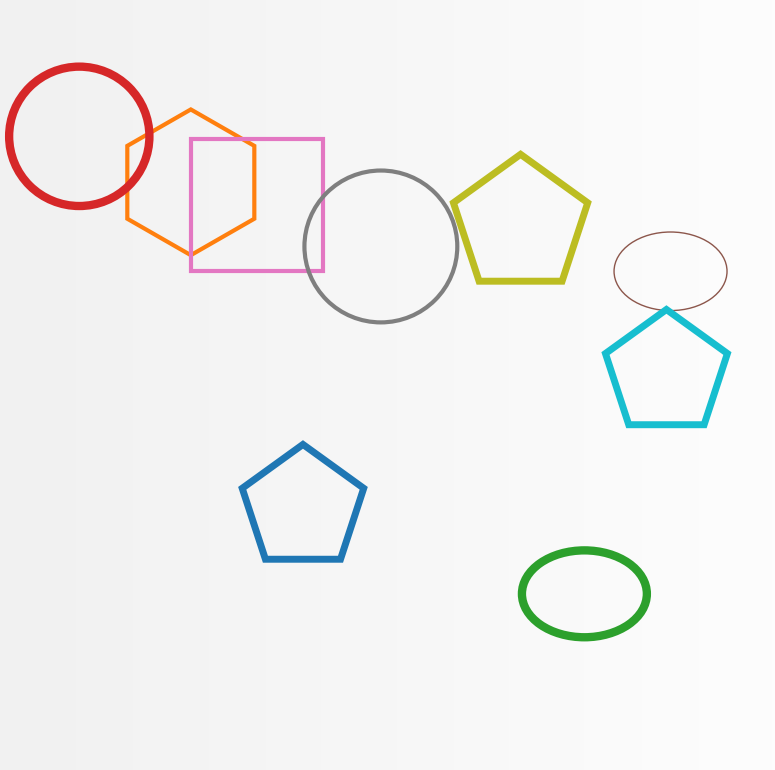[{"shape": "pentagon", "thickness": 2.5, "radius": 0.41, "center": [0.391, 0.34]}, {"shape": "hexagon", "thickness": 1.5, "radius": 0.47, "center": [0.246, 0.763]}, {"shape": "oval", "thickness": 3, "radius": 0.4, "center": [0.754, 0.229]}, {"shape": "circle", "thickness": 3, "radius": 0.45, "center": [0.102, 0.823]}, {"shape": "oval", "thickness": 0.5, "radius": 0.36, "center": [0.865, 0.648]}, {"shape": "square", "thickness": 1.5, "radius": 0.43, "center": [0.332, 0.734]}, {"shape": "circle", "thickness": 1.5, "radius": 0.49, "center": [0.491, 0.68]}, {"shape": "pentagon", "thickness": 2.5, "radius": 0.46, "center": [0.672, 0.708]}, {"shape": "pentagon", "thickness": 2.5, "radius": 0.41, "center": [0.86, 0.515]}]